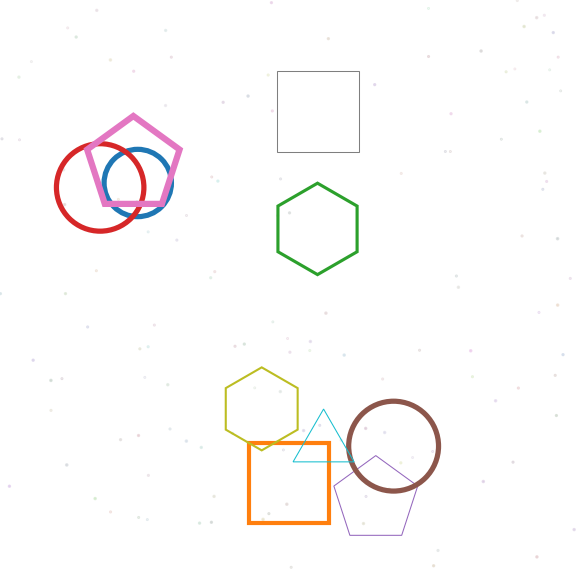[{"shape": "circle", "thickness": 2.5, "radius": 0.29, "center": [0.239, 0.682]}, {"shape": "square", "thickness": 2, "radius": 0.35, "center": [0.501, 0.163]}, {"shape": "hexagon", "thickness": 1.5, "radius": 0.4, "center": [0.55, 0.603]}, {"shape": "circle", "thickness": 2.5, "radius": 0.38, "center": [0.173, 0.675]}, {"shape": "pentagon", "thickness": 0.5, "radius": 0.38, "center": [0.651, 0.134]}, {"shape": "circle", "thickness": 2.5, "radius": 0.39, "center": [0.682, 0.227]}, {"shape": "pentagon", "thickness": 3, "radius": 0.42, "center": [0.231, 0.714]}, {"shape": "square", "thickness": 0.5, "radius": 0.35, "center": [0.551, 0.805]}, {"shape": "hexagon", "thickness": 1, "radius": 0.36, "center": [0.453, 0.291]}, {"shape": "triangle", "thickness": 0.5, "radius": 0.3, "center": [0.56, 0.23]}]